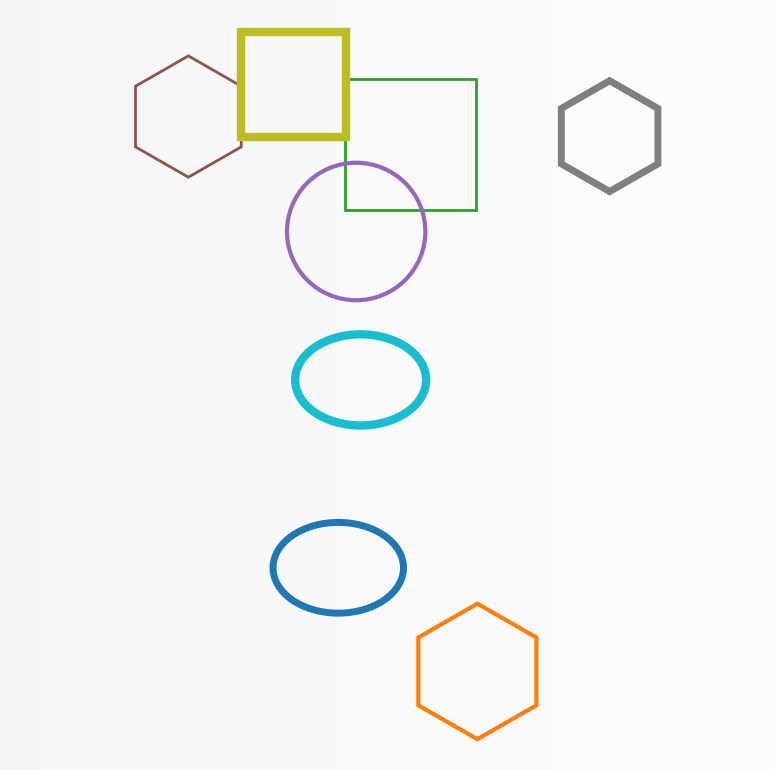[{"shape": "oval", "thickness": 2.5, "radius": 0.42, "center": [0.436, 0.263]}, {"shape": "hexagon", "thickness": 1.5, "radius": 0.44, "center": [0.616, 0.128]}, {"shape": "square", "thickness": 1, "radius": 0.42, "center": [0.53, 0.812]}, {"shape": "circle", "thickness": 1.5, "radius": 0.45, "center": [0.46, 0.699]}, {"shape": "hexagon", "thickness": 1, "radius": 0.39, "center": [0.243, 0.849]}, {"shape": "hexagon", "thickness": 2.5, "radius": 0.36, "center": [0.787, 0.823]}, {"shape": "square", "thickness": 3, "radius": 0.34, "center": [0.379, 0.891]}, {"shape": "oval", "thickness": 3, "radius": 0.42, "center": [0.465, 0.507]}]